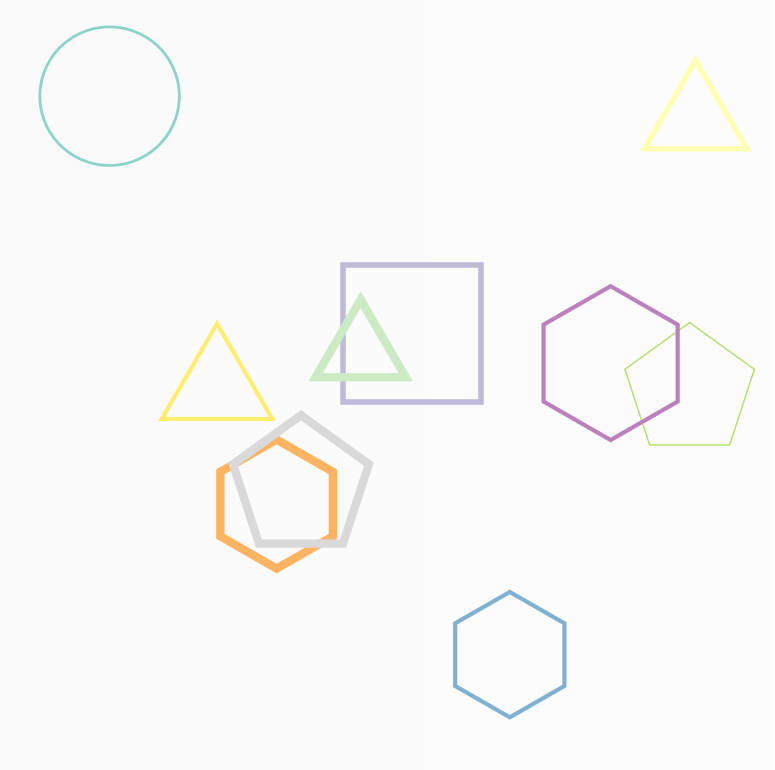[{"shape": "circle", "thickness": 1, "radius": 0.45, "center": [0.141, 0.875]}, {"shape": "triangle", "thickness": 2, "radius": 0.38, "center": [0.898, 0.845]}, {"shape": "square", "thickness": 2, "radius": 0.44, "center": [0.532, 0.567]}, {"shape": "hexagon", "thickness": 1.5, "radius": 0.41, "center": [0.658, 0.15]}, {"shape": "hexagon", "thickness": 3, "radius": 0.42, "center": [0.357, 0.345]}, {"shape": "pentagon", "thickness": 0.5, "radius": 0.44, "center": [0.89, 0.493]}, {"shape": "pentagon", "thickness": 3, "radius": 0.46, "center": [0.388, 0.369]}, {"shape": "hexagon", "thickness": 1.5, "radius": 0.5, "center": [0.788, 0.528]}, {"shape": "triangle", "thickness": 3, "radius": 0.34, "center": [0.465, 0.544]}, {"shape": "triangle", "thickness": 1.5, "radius": 0.41, "center": [0.28, 0.497]}]